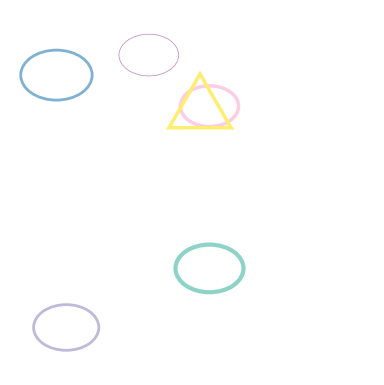[{"shape": "oval", "thickness": 3, "radius": 0.44, "center": [0.544, 0.303]}, {"shape": "oval", "thickness": 2, "radius": 0.42, "center": [0.172, 0.149]}, {"shape": "oval", "thickness": 2, "radius": 0.46, "center": [0.147, 0.805]}, {"shape": "oval", "thickness": 2.5, "radius": 0.38, "center": [0.544, 0.724]}, {"shape": "oval", "thickness": 0.5, "radius": 0.39, "center": [0.386, 0.857]}, {"shape": "triangle", "thickness": 2.5, "radius": 0.47, "center": [0.52, 0.715]}]